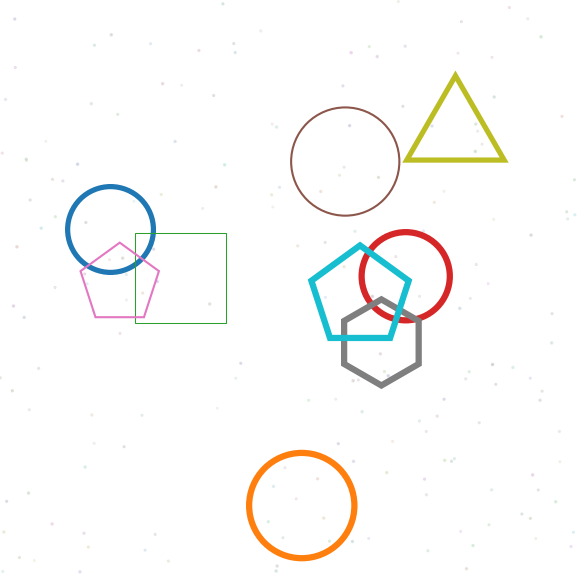[{"shape": "circle", "thickness": 2.5, "radius": 0.37, "center": [0.191, 0.602]}, {"shape": "circle", "thickness": 3, "radius": 0.46, "center": [0.523, 0.124]}, {"shape": "square", "thickness": 0.5, "radius": 0.39, "center": [0.313, 0.518]}, {"shape": "circle", "thickness": 3, "radius": 0.38, "center": [0.703, 0.521]}, {"shape": "circle", "thickness": 1, "radius": 0.47, "center": [0.598, 0.719]}, {"shape": "pentagon", "thickness": 1, "radius": 0.36, "center": [0.207, 0.508]}, {"shape": "hexagon", "thickness": 3, "radius": 0.37, "center": [0.66, 0.406]}, {"shape": "triangle", "thickness": 2.5, "radius": 0.49, "center": [0.789, 0.771]}, {"shape": "pentagon", "thickness": 3, "radius": 0.44, "center": [0.623, 0.486]}]